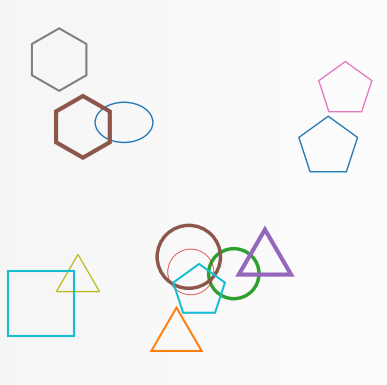[{"shape": "oval", "thickness": 1, "radius": 0.37, "center": [0.32, 0.682]}, {"shape": "pentagon", "thickness": 1, "radius": 0.4, "center": [0.847, 0.618]}, {"shape": "triangle", "thickness": 1.5, "radius": 0.38, "center": [0.455, 0.126]}, {"shape": "circle", "thickness": 2.5, "radius": 0.32, "center": [0.603, 0.289]}, {"shape": "circle", "thickness": 0.5, "radius": 0.3, "center": [0.492, 0.294]}, {"shape": "triangle", "thickness": 3, "radius": 0.39, "center": [0.684, 0.326]}, {"shape": "circle", "thickness": 2.5, "radius": 0.41, "center": [0.487, 0.333]}, {"shape": "hexagon", "thickness": 3, "radius": 0.4, "center": [0.214, 0.671]}, {"shape": "pentagon", "thickness": 1, "radius": 0.36, "center": [0.891, 0.768]}, {"shape": "hexagon", "thickness": 1.5, "radius": 0.41, "center": [0.153, 0.845]}, {"shape": "triangle", "thickness": 1, "radius": 0.32, "center": [0.201, 0.275]}, {"shape": "square", "thickness": 1.5, "radius": 0.43, "center": [0.105, 0.211]}, {"shape": "pentagon", "thickness": 1.5, "radius": 0.35, "center": [0.514, 0.244]}]